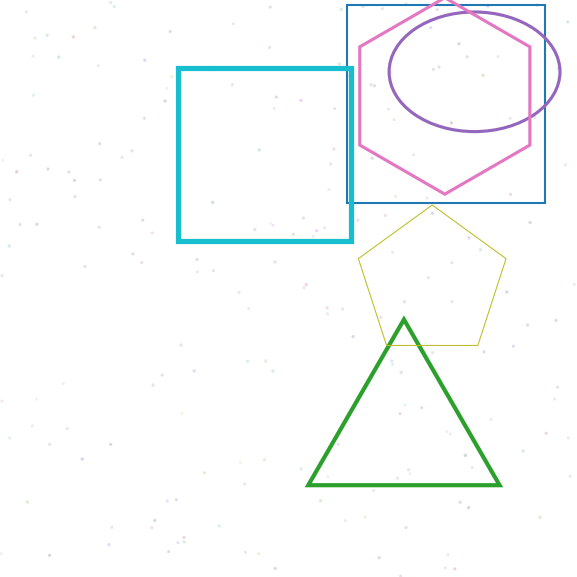[{"shape": "square", "thickness": 1, "radius": 0.86, "center": [0.772, 0.819]}, {"shape": "triangle", "thickness": 2, "radius": 0.96, "center": [0.699, 0.255]}, {"shape": "oval", "thickness": 1.5, "radius": 0.74, "center": [0.822, 0.875]}, {"shape": "hexagon", "thickness": 1.5, "radius": 0.85, "center": [0.77, 0.833]}, {"shape": "pentagon", "thickness": 0.5, "radius": 0.67, "center": [0.748, 0.51]}, {"shape": "square", "thickness": 2.5, "radius": 0.75, "center": [0.458, 0.731]}]